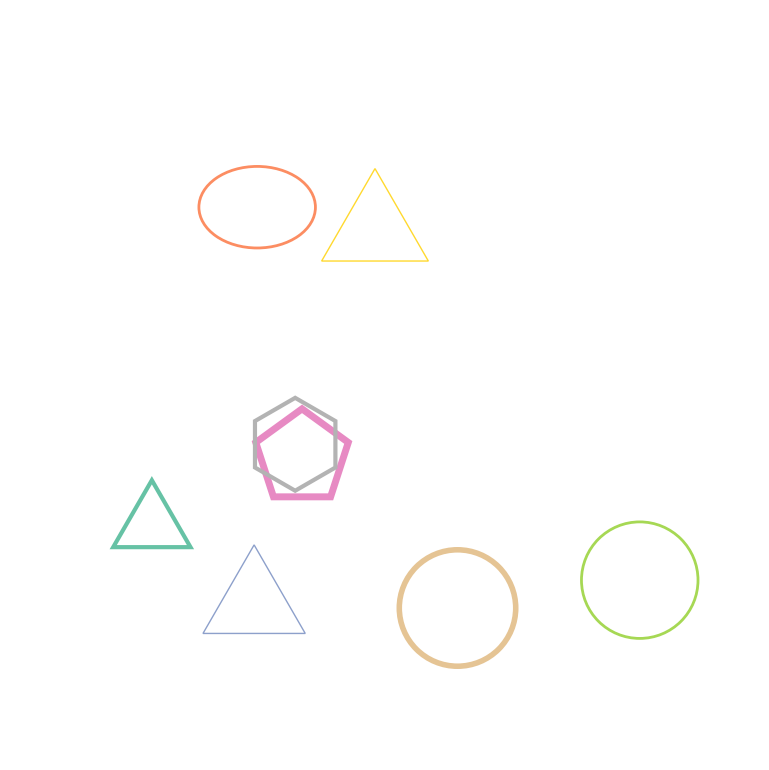[{"shape": "triangle", "thickness": 1.5, "radius": 0.29, "center": [0.197, 0.318]}, {"shape": "oval", "thickness": 1, "radius": 0.38, "center": [0.334, 0.731]}, {"shape": "triangle", "thickness": 0.5, "radius": 0.38, "center": [0.33, 0.216]}, {"shape": "pentagon", "thickness": 2.5, "radius": 0.32, "center": [0.392, 0.406]}, {"shape": "circle", "thickness": 1, "radius": 0.38, "center": [0.831, 0.247]}, {"shape": "triangle", "thickness": 0.5, "radius": 0.4, "center": [0.487, 0.701]}, {"shape": "circle", "thickness": 2, "radius": 0.38, "center": [0.594, 0.21]}, {"shape": "hexagon", "thickness": 1.5, "radius": 0.3, "center": [0.383, 0.423]}]